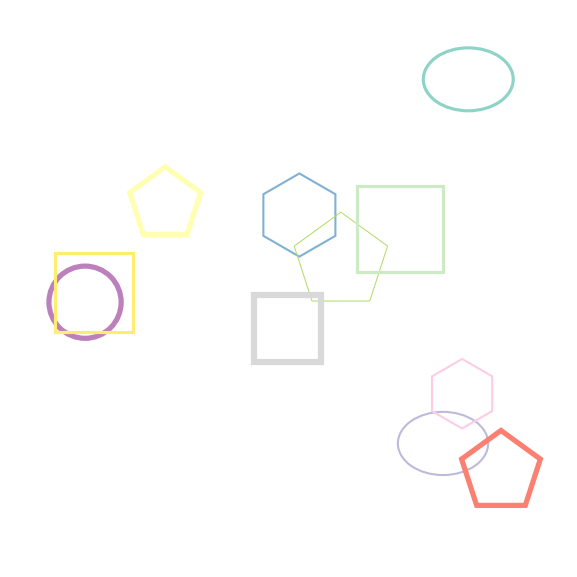[{"shape": "oval", "thickness": 1.5, "radius": 0.39, "center": [0.811, 0.862]}, {"shape": "pentagon", "thickness": 2.5, "radius": 0.32, "center": [0.286, 0.646]}, {"shape": "oval", "thickness": 1, "radius": 0.39, "center": [0.767, 0.231]}, {"shape": "pentagon", "thickness": 2.5, "radius": 0.36, "center": [0.867, 0.182]}, {"shape": "hexagon", "thickness": 1, "radius": 0.36, "center": [0.518, 0.627]}, {"shape": "pentagon", "thickness": 0.5, "radius": 0.43, "center": [0.59, 0.547]}, {"shape": "hexagon", "thickness": 1, "radius": 0.3, "center": [0.8, 0.317]}, {"shape": "square", "thickness": 3, "radius": 0.29, "center": [0.498, 0.43]}, {"shape": "circle", "thickness": 2.5, "radius": 0.31, "center": [0.147, 0.476]}, {"shape": "square", "thickness": 1.5, "radius": 0.37, "center": [0.693, 0.602]}, {"shape": "square", "thickness": 1.5, "radius": 0.34, "center": [0.163, 0.493]}]